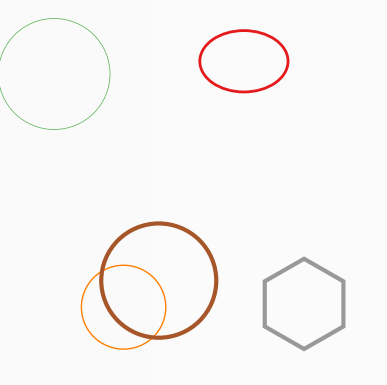[{"shape": "oval", "thickness": 2, "radius": 0.57, "center": [0.629, 0.841]}, {"shape": "circle", "thickness": 0.5, "radius": 0.72, "center": [0.14, 0.808]}, {"shape": "circle", "thickness": 1, "radius": 0.54, "center": [0.319, 0.202]}, {"shape": "circle", "thickness": 3, "radius": 0.74, "center": [0.41, 0.271]}, {"shape": "hexagon", "thickness": 3, "radius": 0.59, "center": [0.785, 0.211]}]